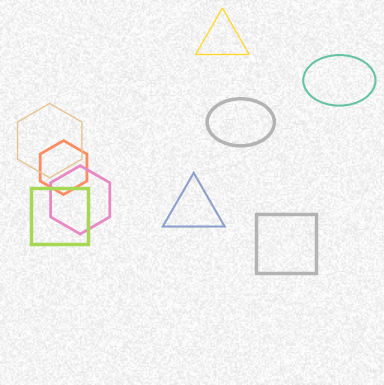[{"shape": "oval", "thickness": 1.5, "radius": 0.47, "center": [0.882, 0.791]}, {"shape": "hexagon", "thickness": 2, "radius": 0.35, "center": [0.165, 0.565]}, {"shape": "triangle", "thickness": 1.5, "radius": 0.46, "center": [0.503, 0.458]}, {"shape": "hexagon", "thickness": 2, "radius": 0.44, "center": [0.208, 0.481]}, {"shape": "square", "thickness": 2.5, "radius": 0.36, "center": [0.155, 0.439]}, {"shape": "triangle", "thickness": 1, "radius": 0.4, "center": [0.578, 0.899]}, {"shape": "hexagon", "thickness": 1, "radius": 0.48, "center": [0.129, 0.635]}, {"shape": "square", "thickness": 2.5, "radius": 0.39, "center": [0.743, 0.368]}, {"shape": "oval", "thickness": 2.5, "radius": 0.44, "center": [0.625, 0.682]}]